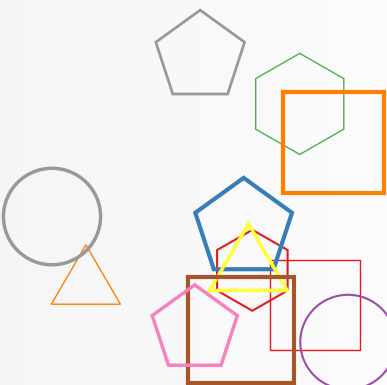[{"shape": "square", "thickness": 1, "radius": 0.58, "center": [0.812, 0.208]}, {"shape": "hexagon", "thickness": 1.5, "radius": 0.53, "center": [0.651, 0.298]}, {"shape": "pentagon", "thickness": 3, "radius": 0.66, "center": [0.629, 0.407]}, {"shape": "hexagon", "thickness": 1, "radius": 0.66, "center": [0.774, 0.73]}, {"shape": "circle", "thickness": 1.5, "radius": 0.61, "center": [0.898, 0.111]}, {"shape": "square", "thickness": 3, "radius": 0.65, "center": [0.86, 0.63]}, {"shape": "triangle", "thickness": 1, "radius": 0.51, "center": [0.222, 0.261]}, {"shape": "triangle", "thickness": 2.5, "radius": 0.58, "center": [0.641, 0.303]}, {"shape": "square", "thickness": 3, "radius": 0.69, "center": [0.623, 0.143]}, {"shape": "pentagon", "thickness": 2.5, "radius": 0.58, "center": [0.503, 0.145]}, {"shape": "pentagon", "thickness": 2, "radius": 0.6, "center": [0.517, 0.853]}, {"shape": "circle", "thickness": 2.5, "radius": 0.63, "center": [0.134, 0.438]}]